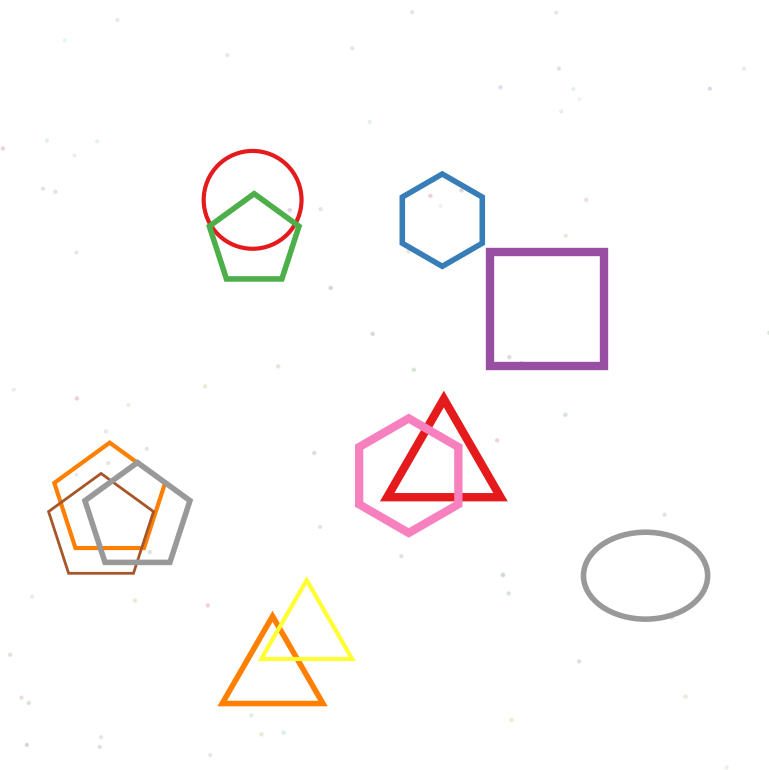[{"shape": "circle", "thickness": 1.5, "radius": 0.32, "center": [0.328, 0.74]}, {"shape": "triangle", "thickness": 3, "radius": 0.43, "center": [0.576, 0.397]}, {"shape": "hexagon", "thickness": 2, "radius": 0.3, "center": [0.574, 0.714]}, {"shape": "pentagon", "thickness": 2, "radius": 0.31, "center": [0.33, 0.687]}, {"shape": "square", "thickness": 3, "radius": 0.37, "center": [0.711, 0.599]}, {"shape": "triangle", "thickness": 2, "radius": 0.38, "center": [0.354, 0.124]}, {"shape": "pentagon", "thickness": 1.5, "radius": 0.38, "center": [0.142, 0.349]}, {"shape": "triangle", "thickness": 1.5, "radius": 0.34, "center": [0.398, 0.178]}, {"shape": "pentagon", "thickness": 1, "radius": 0.36, "center": [0.131, 0.313]}, {"shape": "hexagon", "thickness": 3, "radius": 0.37, "center": [0.531, 0.382]}, {"shape": "oval", "thickness": 2, "radius": 0.4, "center": [0.838, 0.252]}, {"shape": "pentagon", "thickness": 2, "radius": 0.36, "center": [0.179, 0.328]}]